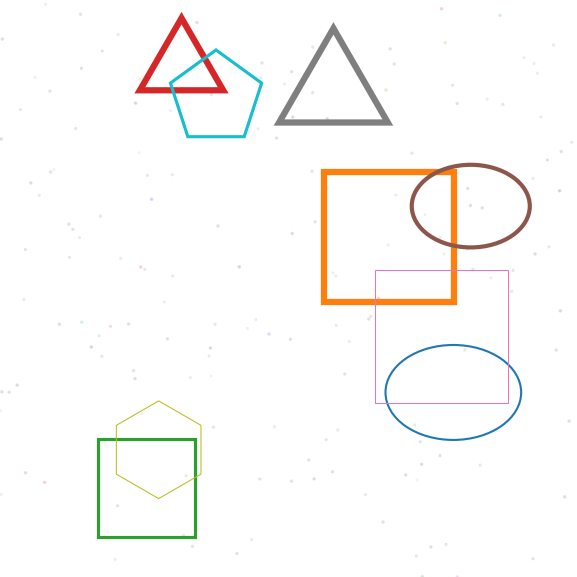[{"shape": "oval", "thickness": 1, "radius": 0.59, "center": [0.785, 0.32]}, {"shape": "square", "thickness": 3, "radius": 0.56, "center": [0.673, 0.588]}, {"shape": "square", "thickness": 1.5, "radius": 0.42, "center": [0.253, 0.154]}, {"shape": "triangle", "thickness": 3, "radius": 0.42, "center": [0.314, 0.884]}, {"shape": "oval", "thickness": 2, "radius": 0.51, "center": [0.815, 0.642]}, {"shape": "square", "thickness": 0.5, "radius": 0.58, "center": [0.765, 0.417]}, {"shape": "triangle", "thickness": 3, "radius": 0.54, "center": [0.577, 0.841]}, {"shape": "hexagon", "thickness": 0.5, "radius": 0.42, "center": [0.275, 0.22]}, {"shape": "pentagon", "thickness": 1.5, "radius": 0.42, "center": [0.374, 0.83]}]